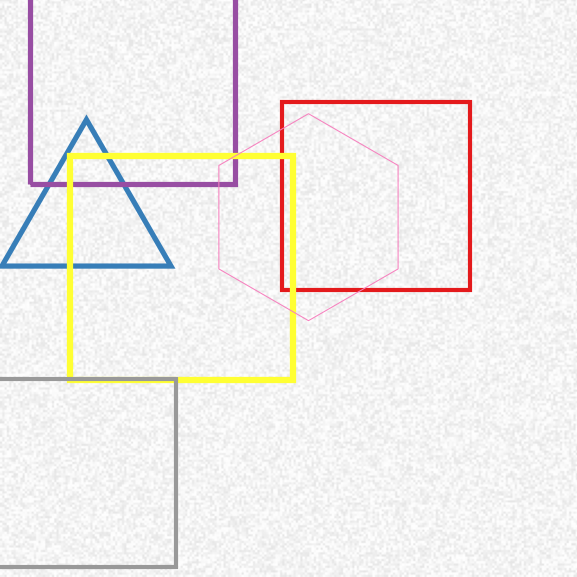[{"shape": "square", "thickness": 2, "radius": 0.81, "center": [0.651, 0.66]}, {"shape": "triangle", "thickness": 2.5, "radius": 0.85, "center": [0.15, 0.623]}, {"shape": "square", "thickness": 2.5, "radius": 0.89, "center": [0.229, 0.858]}, {"shape": "square", "thickness": 3, "radius": 0.97, "center": [0.314, 0.535]}, {"shape": "hexagon", "thickness": 0.5, "radius": 0.9, "center": [0.534, 0.623]}, {"shape": "square", "thickness": 2, "radius": 0.81, "center": [0.143, 0.18]}]